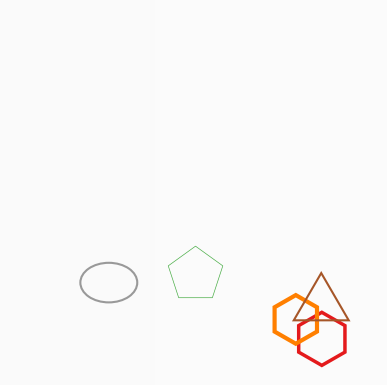[{"shape": "hexagon", "thickness": 2.5, "radius": 0.34, "center": [0.83, 0.12]}, {"shape": "pentagon", "thickness": 0.5, "radius": 0.37, "center": [0.505, 0.287]}, {"shape": "hexagon", "thickness": 3, "radius": 0.32, "center": [0.763, 0.17]}, {"shape": "triangle", "thickness": 1.5, "radius": 0.41, "center": [0.829, 0.209]}, {"shape": "oval", "thickness": 1.5, "radius": 0.37, "center": [0.281, 0.266]}]